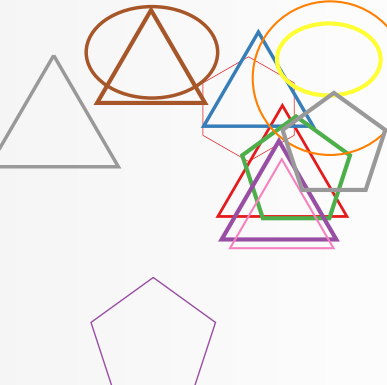[{"shape": "hexagon", "thickness": 0.5, "radius": 0.68, "center": [0.641, 0.717]}, {"shape": "triangle", "thickness": 2, "radius": 0.96, "center": [0.729, 0.534]}, {"shape": "triangle", "thickness": 2.5, "radius": 0.82, "center": [0.667, 0.754]}, {"shape": "pentagon", "thickness": 3, "radius": 0.73, "center": [0.764, 0.551]}, {"shape": "triangle", "thickness": 3, "radius": 0.85, "center": [0.72, 0.463]}, {"shape": "pentagon", "thickness": 1, "radius": 0.84, "center": [0.395, 0.11]}, {"shape": "circle", "thickness": 1.5, "radius": 1.0, "center": [0.852, 0.797]}, {"shape": "oval", "thickness": 3, "radius": 0.67, "center": [0.849, 0.846]}, {"shape": "oval", "thickness": 2.5, "radius": 0.85, "center": [0.392, 0.864]}, {"shape": "triangle", "thickness": 3, "radius": 0.8, "center": [0.39, 0.813]}, {"shape": "triangle", "thickness": 1.5, "radius": 0.77, "center": [0.727, 0.432]}, {"shape": "pentagon", "thickness": 3, "radius": 0.7, "center": [0.862, 0.619]}, {"shape": "triangle", "thickness": 2.5, "radius": 0.96, "center": [0.139, 0.663]}]